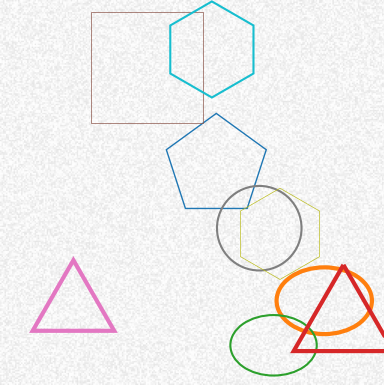[{"shape": "pentagon", "thickness": 1, "radius": 0.68, "center": [0.562, 0.569]}, {"shape": "oval", "thickness": 3, "radius": 0.62, "center": [0.842, 0.219]}, {"shape": "oval", "thickness": 1.5, "radius": 0.56, "center": [0.711, 0.103]}, {"shape": "triangle", "thickness": 3, "radius": 0.75, "center": [0.892, 0.163]}, {"shape": "square", "thickness": 0.5, "radius": 0.72, "center": [0.382, 0.824]}, {"shape": "triangle", "thickness": 3, "radius": 0.61, "center": [0.191, 0.202]}, {"shape": "circle", "thickness": 1.5, "radius": 0.55, "center": [0.673, 0.407]}, {"shape": "hexagon", "thickness": 0.5, "radius": 0.59, "center": [0.727, 0.393]}, {"shape": "hexagon", "thickness": 1.5, "radius": 0.62, "center": [0.55, 0.872]}]